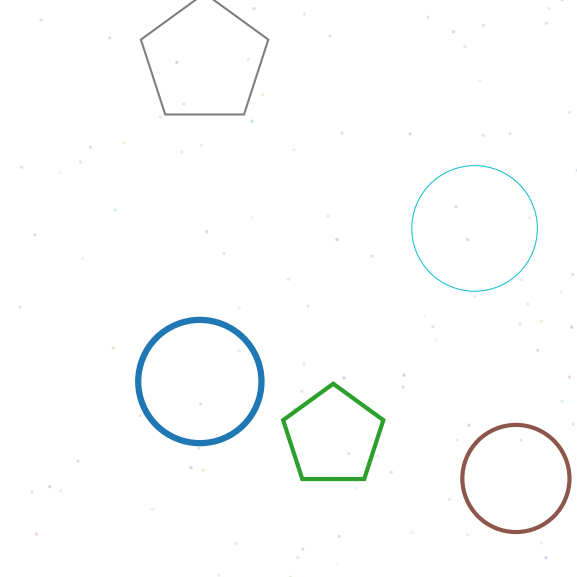[{"shape": "circle", "thickness": 3, "radius": 0.53, "center": [0.346, 0.339]}, {"shape": "pentagon", "thickness": 2, "radius": 0.46, "center": [0.577, 0.243]}, {"shape": "circle", "thickness": 2, "radius": 0.46, "center": [0.893, 0.171]}, {"shape": "pentagon", "thickness": 1, "radius": 0.58, "center": [0.354, 0.895]}, {"shape": "circle", "thickness": 0.5, "radius": 0.54, "center": [0.822, 0.604]}]